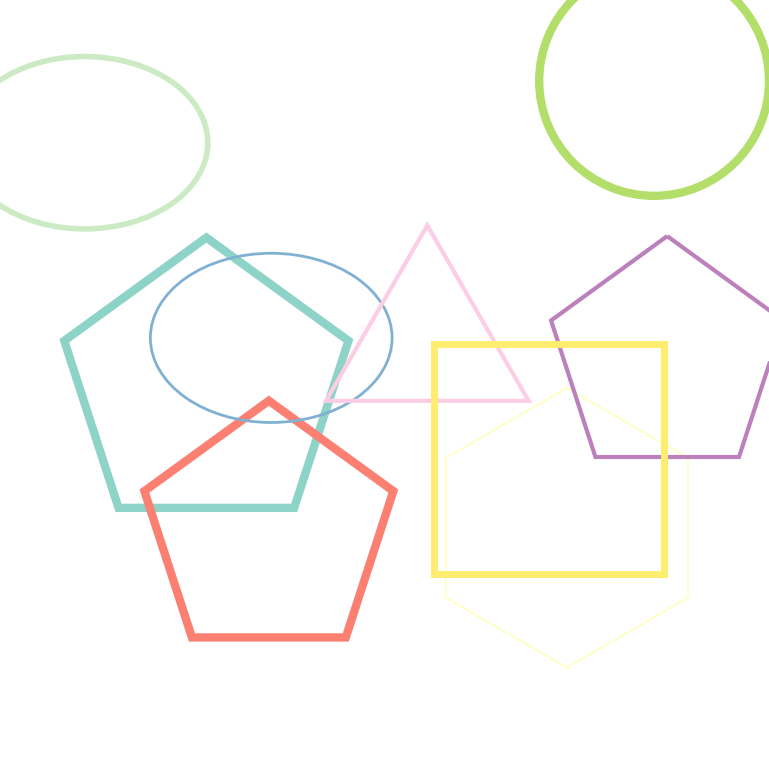[{"shape": "pentagon", "thickness": 3, "radius": 0.97, "center": [0.268, 0.497]}, {"shape": "hexagon", "thickness": 0.5, "radius": 0.91, "center": [0.736, 0.315]}, {"shape": "pentagon", "thickness": 3, "radius": 0.85, "center": [0.349, 0.31]}, {"shape": "oval", "thickness": 1, "radius": 0.78, "center": [0.352, 0.561]}, {"shape": "circle", "thickness": 3, "radius": 0.75, "center": [0.849, 0.895]}, {"shape": "triangle", "thickness": 1.5, "radius": 0.76, "center": [0.555, 0.555]}, {"shape": "pentagon", "thickness": 1.5, "radius": 0.79, "center": [0.867, 0.535]}, {"shape": "oval", "thickness": 2, "radius": 0.8, "center": [0.11, 0.815]}, {"shape": "square", "thickness": 2.5, "radius": 0.75, "center": [0.713, 0.404]}]